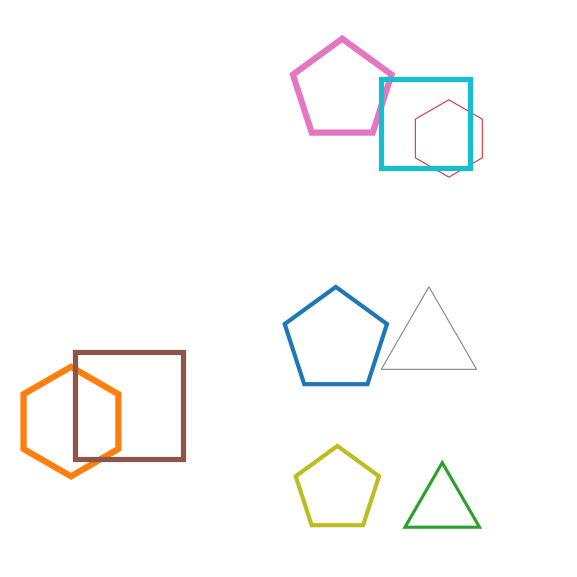[{"shape": "pentagon", "thickness": 2, "radius": 0.47, "center": [0.582, 0.409]}, {"shape": "hexagon", "thickness": 3, "radius": 0.47, "center": [0.123, 0.269]}, {"shape": "triangle", "thickness": 1.5, "radius": 0.37, "center": [0.766, 0.123]}, {"shape": "hexagon", "thickness": 0.5, "radius": 0.33, "center": [0.777, 0.759]}, {"shape": "square", "thickness": 2.5, "radius": 0.47, "center": [0.224, 0.297]}, {"shape": "pentagon", "thickness": 3, "radius": 0.45, "center": [0.593, 0.842]}, {"shape": "triangle", "thickness": 0.5, "radius": 0.48, "center": [0.743, 0.407]}, {"shape": "pentagon", "thickness": 2, "radius": 0.38, "center": [0.584, 0.151]}, {"shape": "square", "thickness": 2.5, "radius": 0.39, "center": [0.737, 0.786]}]